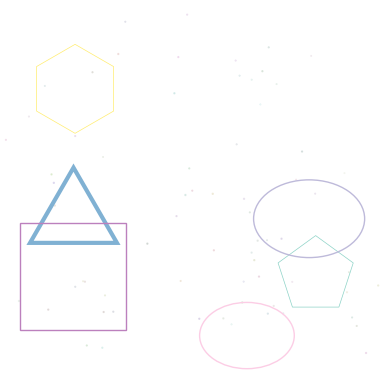[{"shape": "pentagon", "thickness": 0.5, "radius": 0.51, "center": [0.82, 0.285]}, {"shape": "oval", "thickness": 1, "radius": 0.72, "center": [0.803, 0.432]}, {"shape": "triangle", "thickness": 3, "radius": 0.65, "center": [0.191, 0.434]}, {"shape": "oval", "thickness": 1, "radius": 0.61, "center": [0.641, 0.128]}, {"shape": "square", "thickness": 1, "radius": 0.69, "center": [0.19, 0.281]}, {"shape": "hexagon", "thickness": 0.5, "radius": 0.58, "center": [0.195, 0.769]}]